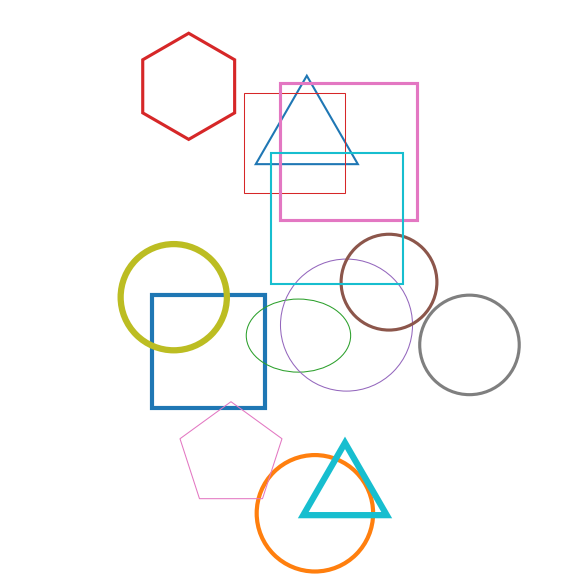[{"shape": "square", "thickness": 2, "radius": 0.49, "center": [0.361, 0.39]}, {"shape": "triangle", "thickness": 1, "radius": 0.51, "center": [0.531, 0.766]}, {"shape": "circle", "thickness": 2, "radius": 0.5, "center": [0.545, 0.11]}, {"shape": "oval", "thickness": 0.5, "radius": 0.45, "center": [0.517, 0.418]}, {"shape": "square", "thickness": 0.5, "radius": 0.43, "center": [0.51, 0.752]}, {"shape": "hexagon", "thickness": 1.5, "radius": 0.46, "center": [0.327, 0.85]}, {"shape": "circle", "thickness": 0.5, "radius": 0.57, "center": [0.6, 0.436]}, {"shape": "circle", "thickness": 1.5, "radius": 0.41, "center": [0.674, 0.511]}, {"shape": "pentagon", "thickness": 0.5, "radius": 0.46, "center": [0.4, 0.211]}, {"shape": "square", "thickness": 1.5, "radius": 0.59, "center": [0.603, 0.737]}, {"shape": "circle", "thickness": 1.5, "radius": 0.43, "center": [0.813, 0.402]}, {"shape": "circle", "thickness": 3, "radius": 0.46, "center": [0.301, 0.485]}, {"shape": "triangle", "thickness": 3, "radius": 0.42, "center": [0.597, 0.149]}, {"shape": "square", "thickness": 1, "radius": 0.57, "center": [0.584, 0.62]}]